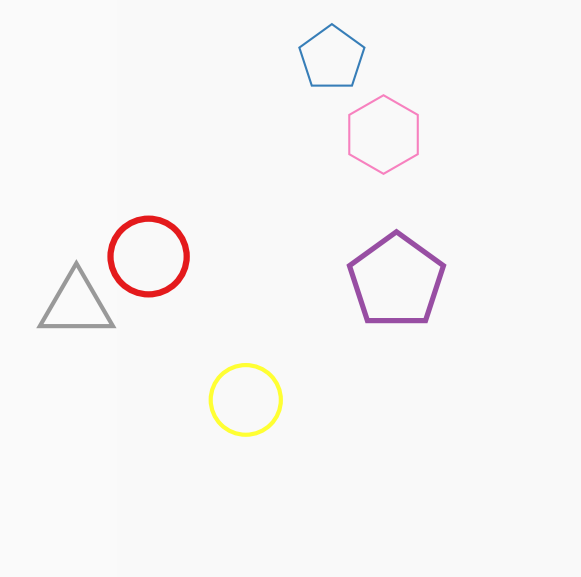[{"shape": "circle", "thickness": 3, "radius": 0.33, "center": [0.256, 0.555]}, {"shape": "pentagon", "thickness": 1, "radius": 0.29, "center": [0.571, 0.899]}, {"shape": "pentagon", "thickness": 2.5, "radius": 0.43, "center": [0.682, 0.513]}, {"shape": "circle", "thickness": 2, "radius": 0.3, "center": [0.423, 0.307]}, {"shape": "hexagon", "thickness": 1, "radius": 0.34, "center": [0.66, 0.766]}, {"shape": "triangle", "thickness": 2, "radius": 0.36, "center": [0.131, 0.471]}]